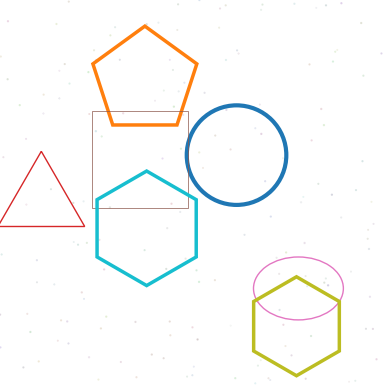[{"shape": "circle", "thickness": 3, "radius": 0.65, "center": [0.614, 0.597]}, {"shape": "pentagon", "thickness": 2.5, "radius": 0.71, "center": [0.376, 0.79]}, {"shape": "triangle", "thickness": 1, "radius": 0.65, "center": [0.107, 0.477]}, {"shape": "square", "thickness": 0.5, "radius": 0.63, "center": [0.364, 0.585]}, {"shape": "oval", "thickness": 1, "radius": 0.58, "center": [0.775, 0.251]}, {"shape": "hexagon", "thickness": 2.5, "radius": 0.64, "center": [0.77, 0.153]}, {"shape": "hexagon", "thickness": 2.5, "radius": 0.74, "center": [0.381, 0.407]}]